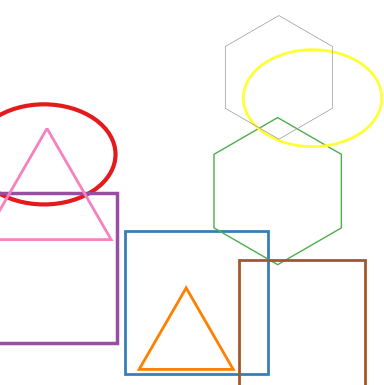[{"shape": "oval", "thickness": 3, "radius": 0.93, "center": [0.114, 0.599]}, {"shape": "square", "thickness": 2, "radius": 0.93, "center": [0.51, 0.214]}, {"shape": "hexagon", "thickness": 1, "radius": 0.96, "center": [0.721, 0.504]}, {"shape": "square", "thickness": 2.5, "radius": 0.98, "center": [0.109, 0.304]}, {"shape": "triangle", "thickness": 2, "radius": 0.71, "center": [0.484, 0.111]}, {"shape": "oval", "thickness": 2, "radius": 0.9, "center": [0.812, 0.745]}, {"shape": "square", "thickness": 2, "radius": 0.82, "center": [0.785, 0.161]}, {"shape": "triangle", "thickness": 2, "radius": 0.96, "center": [0.122, 0.474]}, {"shape": "hexagon", "thickness": 0.5, "radius": 0.8, "center": [0.724, 0.799]}]